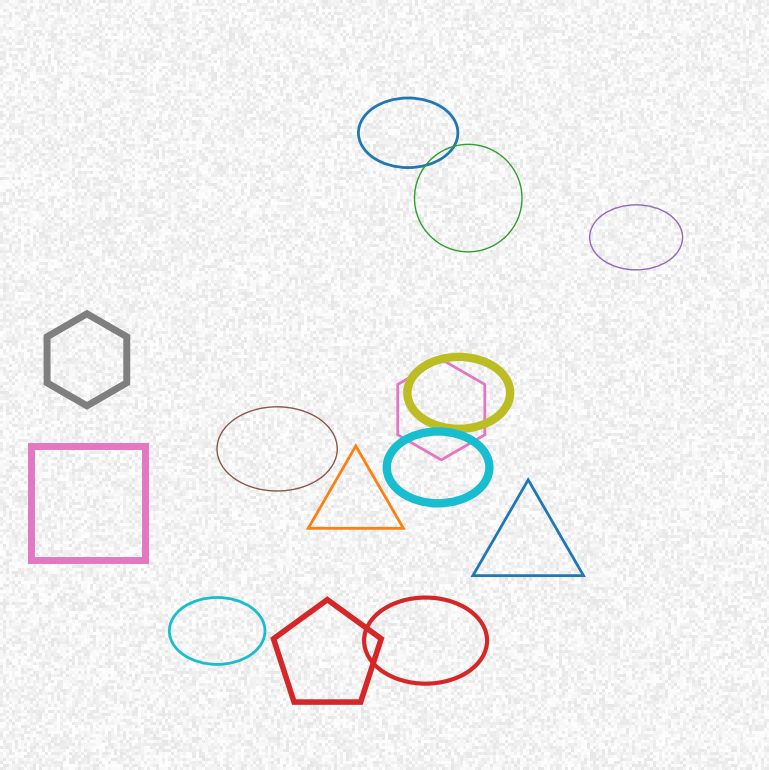[{"shape": "triangle", "thickness": 1, "radius": 0.41, "center": [0.686, 0.294]}, {"shape": "oval", "thickness": 1, "radius": 0.32, "center": [0.53, 0.828]}, {"shape": "triangle", "thickness": 1, "radius": 0.36, "center": [0.462, 0.35]}, {"shape": "circle", "thickness": 0.5, "radius": 0.35, "center": [0.608, 0.743]}, {"shape": "oval", "thickness": 1.5, "radius": 0.4, "center": [0.553, 0.168]}, {"shape": "pentagon", "thickness": 2, "radius": 0.37, "center": [0.425, 0.148]}, {"shape": "oval", "thickness": 0.5, "radius": 0.3, "center": [0.826, 0.692]}, {"shape": "oval", "thickness": 0.5, "radius": 0.39, "center": [0.36, 0.417]}, {"shape": "hexagon", "thickness": 1, "radius": 0.33, "center": [0.573, 0.468]}, {"shape": "square", "thickness": 2.5, "radius": 0.37, "center": [0.114, 0.347]}, {"shape": "hexagon", "thickness": 2.5, "radius": 0.3, "center": [0.113, 0.533]}, {"shape": "oval", "thickness": 3, "radius": 0.33, "center": [0.596, 0.49]}, {"shape": "oval", "thickness": 1, "radius": 0.31, "center": [0.282, 0.181]}, {"shape": "oval", "thickness": 3, "radius": 0.33, "center": [0.569, 0.393]}]